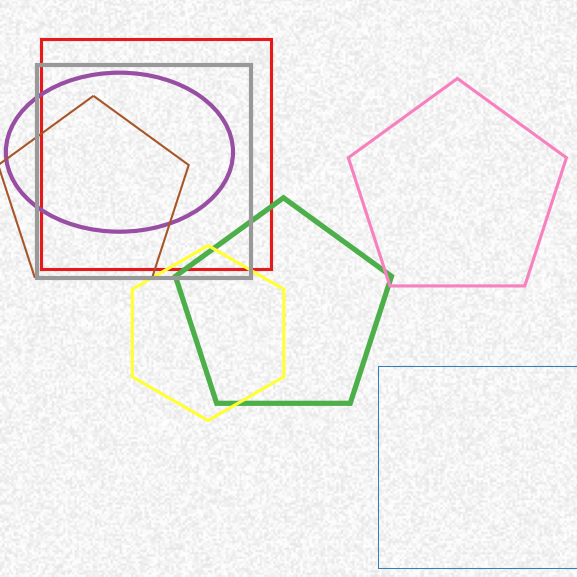[{"shape": "square", "thickness": 1.5, "radius": 1.0, "center": [0.27, 0.732]}, {"shape": "square", "thickness": 0.5, "radius": 0.87, "center": [0.828, 0.19]}, {"shape": "pentagon", "thickness": 2.5, "radius": 0.98, "center": [0.491, 0.46]}, {"shape": "oval", "thickness": 2, "radius": 0.98, "center": [0.207, 0.736]}, {"shape": "hexagon", "thickness": 1.5, "radius": 0.76, "center": [0.36, 0.422]}, {"shape": "pentagon", "thickness": 1, "radius": 0.87, "center": [0.162, 0.66]}, {"shape": "pentagon", "thickness": 1.5, "radius": 0.99, "center": [0.792, 0.665]}, {"shape": "square", "thickness": 2, "radius": 0.92, "center": [0.249, 0.702]}]